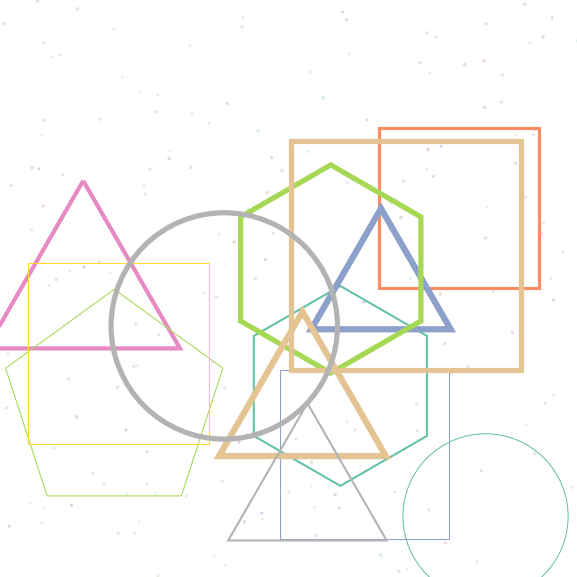[{"shape": "circle", "thickness": 0.5, "radius": 0.72, "center": [0.841, 0.105]}, {"shape": "hexagon", "thickness": 1, "radius": 0.87, "center": [0.589, 0.331]}, {"shape": "square", "thickness": 1.5, "radius": 0.69, "center": [0.795, 0.639]}, {"shape": "square", "thickness": 0.5, "radius": 0.73, "center": [0.632, 0.211]}, {"shape": "triangle", "thickness": 3, "radius": 0.7, "center": [0.66, 0.499]}, {"shape": "triangle", "thickness": 2, "radius": 0.97, "center": [0.144, 0.493]}, {"shape": "hexagon", "thickness": 2.5, "radius": 0.9, "center": [0.573, 0.533]}, {"shape": "pentagon", "thickness": 0.5, "radius": 0.99, "center": [0.198, 0.3]}, {"shape": "square", "thickness": 0.5, "radius": 0.78, "center": [0.205, 0.387]}, {"shape": "triangle", "thickness": 3, "radius": 0.83, "center": [0.524, 0.293]}, {"shape": "square", "thickness": 2.5, "radius": 0.99, "center": [0.702, 0.557]}, {"shape": "triangle", "thickness": 1, "radius": 0.79, "center": [0.532, 0.142]}, {"shape": "circle", "thickness": 2.5, "radius": 0.98, "center": [0.388, 0.435]}]